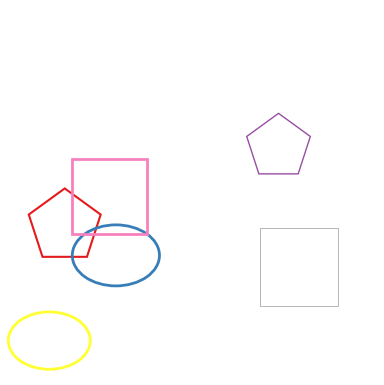[{"shape": "pentagon", "thickness": 1.5, "radius": 0.49, "center": [0.168, 0.412]}, {"shape": "oval", "thickness": 2, "radius": 0.57, "center": [0.301, 0.337]}, {"shape": "pentagon", "thickness": 1, "radius": 0.43, "center": [0.723, 0.619]}, {"shape": "oval", "thickness": 2, "radius": 0.53, "center": [0.128, 0.115]}, {"shape": "square", "thickness": 2, "radius": 0.49, "center": [0.285, 0.489]}, {"shape": "square", "thickness": 0.5, "radius": 0.51, "center": [0.776, 0.307]}]